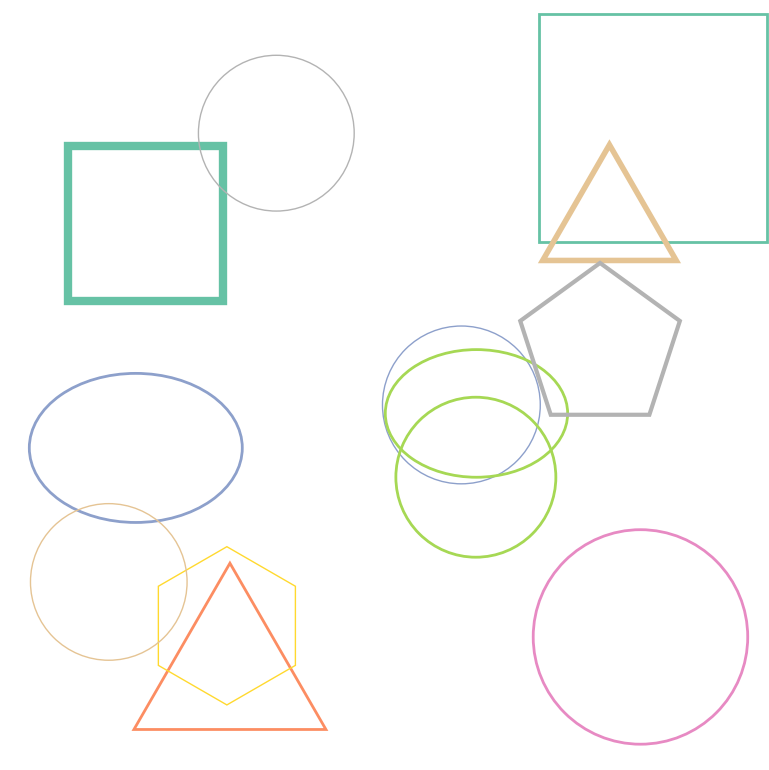[{"shape": "square", "thickness": 3, "radius": 0.51, "center": [0.189, 0.71]}, {"shape": "square", "thickness": 1, "radius": 0.74, "center": [0.848, 0.833]}, {"shape": "triangle", "thickness": 1, "radius": 0.72, "center": [0.299, 0.125]}, {"shape": "oval", "thickness": 1, "radius": 0.69, "center": [0.176, 0.418]}, {"shape": "circle", "thickness": 0.5, "radius": 0.51, "center": [0.599, 0.474]}, {"shape": "circle", "thickness": 1, "radius": 0.7, "center": [0.832, 0.173]}, {"shape": "circle", "thickness": 1, "radius": 0.52, "center": [0.618, 0.38]}, {"shape": "oval", "thickness": 1, "radius": 0.59, "center": [0.619, 0.463]}, {"shape": "hexagon", "thickness": 0.5, "radius": 0.51, "center": [0.295, 0.187]}, {"shape": "triangle", "thickness": 2, "radius": 0.5, "center": [0.791, 0.712]}, {"shape": "circle", "thickness": 0.5, "radius": 0.51, "center": [0.141, 0.244]}, {"shape": "circle", "thickness": 0.5, "radius": 0.51, "center": [0.359, 0.827]}, {"shape": "pentagon", "thickness": 1.5, "radius": 0.54, "center": [0.779, 0.55]}]